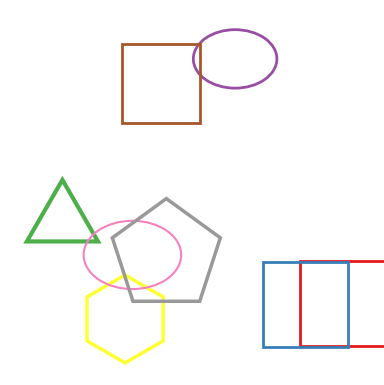[{"shape": "square", "thickness": 2, "radius": 0.55, "center": [0.89, 0.211]}, {"shape": "square", "thickness": 2, "radius": 0.55, "center": [0.793, 0.21]}, {"shape": "triangle", "thickness": 3, "radius": 0.53, "center": [0.162, 0.426]}, {"shape": "oval", "thickness": 2, "radius": 0.54, "center": [0.611, 0.847]}, {"shape": "hexagon", "thickness": 2.5, "radius": 0.57, "center": [0.325, 0.172]}, {"shape": "square", "thickness": 2, "radius": 0.51, "center": [0.419, 0.783]}, {"shape": "oval", "thickness": 1.5, "radius": 0.63, "center": [0.344, 0.338]}, {"shape": "pentagon", "thickness": 2.5, "radius": 0.74, "center": [0.432, 0.337]}]